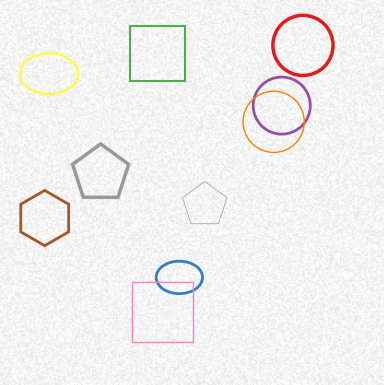[{"shape": "circle", "thickness": 2.5, "radius": 0.39, "center": [0.787, 0.882]}, {"shape": "oval", "thickness": 2, "radius": 0.3, "center": [0.466, 0.279]}, {"shape": "square", "thickness": 1.5, "radius": 0.35, "center": [0.41, 0.861]}, {"shape": "circle", "thickness": 2, "radius": 0.37, "center": [0.732, 0.726]}, {"shape": "circle", "thickness": 1, "radius": 0.4, "center": [0.711, 0.684]}, {"shape": "oval", "thickness": 1.5, "radius": 0.38, "center": [0.128, 0.808]}, {"shape": "hexagon", "thickness": 2, "radius": 0.36, "center": [0.116, 0.434]}, {"shape": "square", "thickness": 1, "radius": 0.39, "center": [0.422, 0.189]}, {"shape": "pentagon", "thickness": 2.5, "radius": 0.38, "center": [0.261, 0.55]}, {"shape": "pentagon", "thickness": 0.5, "radius": 0.3, "center": [0.532, 0.468]}]